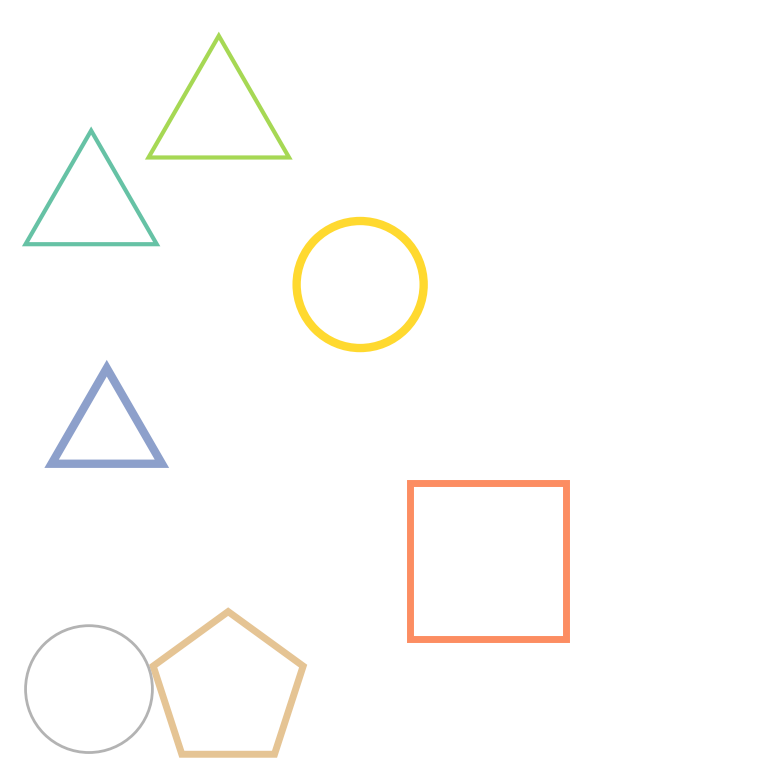[{"shape": "triangle", "thickness": 1.5, "radius": 0.49, "center": [0.118, 0.732]}, {"shape": "square", "thickness": 2.5, "radius": 0.51, "center": [0.633, 0.272]}, {"shape": "triangle", "thickness": 3, "radius": 0.41, "center": [0.139, 0.439]}, {"shape": "triangle", "thickness": 1.5, "radius": 0.53, "center": [0.284, 0.848]}, {"shape": "circle", "thickness": 3, "radius": 0.41, "center": [0.468, 0.63]}, {"shape": "pentagon", "thickness": 2.5, "radius": 0.51, "center": [0.296, 0.103]}, {"shape": "circle", "thickness": 1, "radius": 0.41, "center": [0.116, 0.105]}]